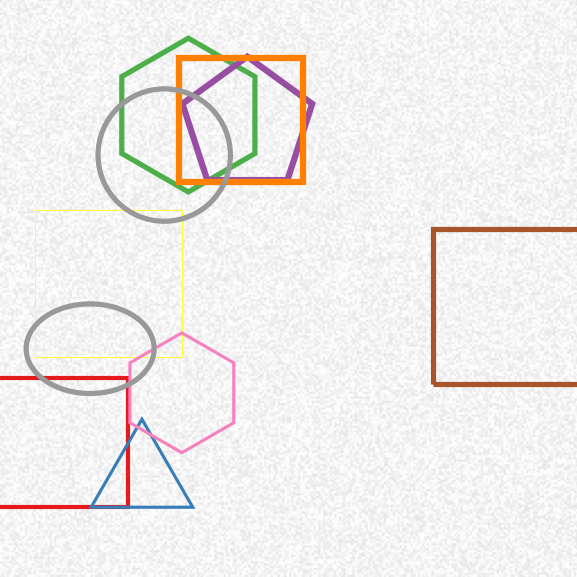[{"shape": "square", "thickness": 2, "radius": 0.56, "center": [0.109, 0.233]}, {"shape": "triangle", "thickness": 1.5, "radius": 0.51, "center": [0.246, 0.172]}, {"shape": "hexagon", "thickness": 2.5, "radius": 0.67, "center": [0.326, 0.8]}, {"shape": "pentagon", "thickness": 3, "radius": 0.59, "center": [0.428, 0.783]}, {"shape": "square", "thickness": 3, "radius": 0.54, "center": [0.417, 0.791]}, {"shape": "square", "thickness": 0.5, "radius": 0.64, "center": [0.188, 0.508]}, {"shape": "square", "thickness": 2.5, "radius": 0.67, "center": [0.885, 0.469]}, {"shape": "hexagon", "thickness": 1.5, "radius": 0.52, "center": [0.315, 0.319]}, {"shape": "circle", "thickness": 2.5, "radius": 0.57, "center": [0.284, 0.731]}, {"shape": "oval", "thickness": 2.5, "radius": 0.55, "center": [0.156, 0.395]}]